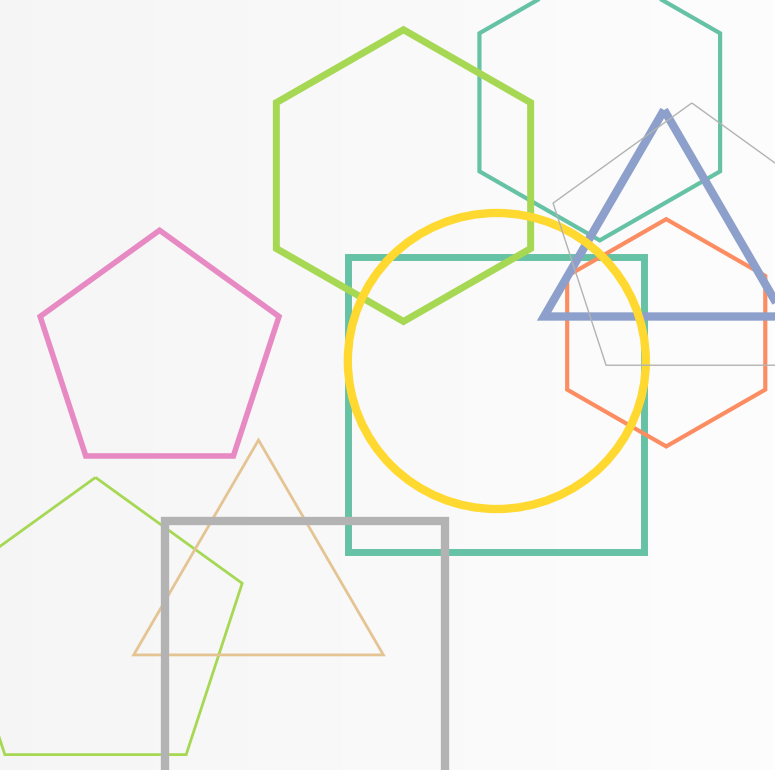[{"shape": "square", "thickness": 2.5, "radius": 0.96, "center": [0.64, 0.475]}, {"shape": "hexagon", "thickness": 1.5, "radius": 0.9, "center": [0.774, 0.867]}, {"shape": "hexagon", "thickness": 1.5, "radius": 0.74, "center": [0.86, 0.568]}, {"shape": "triangle", "thickness": 3, "radius": 0.89, "center": [0.857, 0.678]}, {"shape": "pentagon", "thickness": 2, "radius": 0.81, "center": [0.206, 0.539]}, {"shape": "hexagon", "thickness": 2.5, "radius": 0.95, "center": [0.521, 0.772]}, {"shape": "pentagon", "thickness": 1, "radius": 1.0, "center": [0.123, 0.181]}, {"shape": "circle", "thickness": 3, "radius": 0.96, "center": [0.641, 0.531]}, {"shape": "triangle", "thickness": 1, "radius": 0.93, "center": [0.334, 0.242]}, {"shape": "pentagon", "thickness": 0.5, "radius": 0.94, "center": [0.893, 0.678]}, {"shape": "square", "thickness": 3, "radius": 0.9, "center": [0.394, 0.144]}]